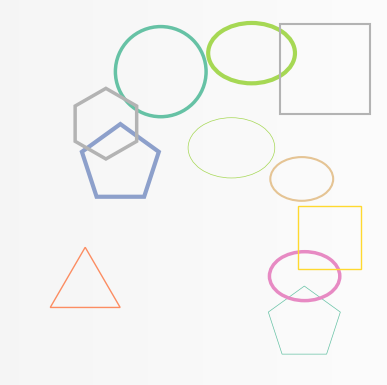[{"shape": "circle", "thickness": 2.5, "radius": 0.59, "center": [0.415, 0.814]}, {"shape": "pentagon", "thickness": 0.5, "radius": 0.49, "center": [0.785, 0.159]}, {"shape": "triangle", "thickness": 1, "radius": 0.52, "center": [0.22, 0.254]}, {"shape": "pentagon", "thickness": 3, "radius": 0.52, "center": [0.311, 0.573]}, {"shape": "oval", "thickness": 2.5, "radius": 0.45, "center": [0.786, 0.283]}, {"shape": "oval", "thickness": 0.5, "radius": 0.56, "center": [0.597, 0.616]}, {"shape": "oval", "thickness": 3, "radius": 0.56, "center": [0.649, 0.862]}, {"shape": "square", "thickness": 1, "radius": 0.41, "center": [0.851, 0.383]}, {"shape": "oval", "thickness": 1.5, "radius": 0.41, "center": [0.779, 0.535]}, {"shape": "square", "thickness": 1.5, "radius": 0.58, "center": [0.838, 0.821]}, {"shape": "hexagon", "thickness": 2.5, "radius": 0.46, "center": [0.273, 0.679]}]